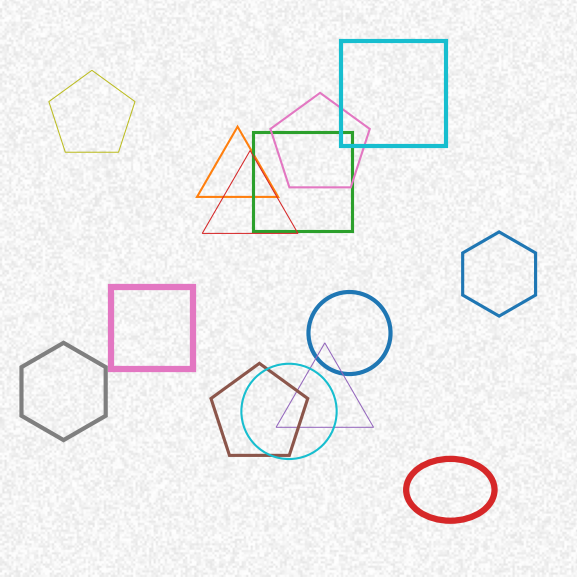[{"shape": "hexagon", "thickness": 1.5, "radius": 0.36, "center": [0.864, 0.525]}, {"shape": "circle", "thickness": 2, "radius": 0.36, "center": [0.605, 0.422]}, {"shape": "triangle", "thickness": 1, "radius": 0.41, "center": [0.411, 0.699]}, {"shape": "square", "thickness": 1.5, "radius": 0.43, "center": [0.523, 0.685]}, {"shape": "oval", "thickness": 3, "radius": 0.38, "center": [0.78, 0.151]}, {"shape": "triangle", "thickness": 0.5, "radius": 0.48, "center": [0.433, 0.643]}, {"shape": "triangle", "thickness": 0.5, "radius": 0.49, "center": [0.562, 0.308]}, {"shape": "pentagon", "thickness": 1.5, "radius": 0.44, "center": [0.449, 0.282]}, {"shape": "pentagon", "thickness": 1, "radius": 0.45, "center": [0.554, 0.748]}, {"shape": "square", "thickness": 3, "radius": 0.35, "center": [0.264, 0.431]}, {"shape": "hexagon", "thickness": 2, "radius": 0.42, "center": [0.11, 0.321]}, {"shape": "pentagon", "thickness": 0.5, "radius": 0.39, "center": [0.159, 0.799]}, {"shape": "circle", "thickness": 1, "radius": 0.41, "center": [0.5, 0.287]}, {"shape": "square", "thickness": 2, "radius": 0.45, "center": [0.681, 0.837]}]